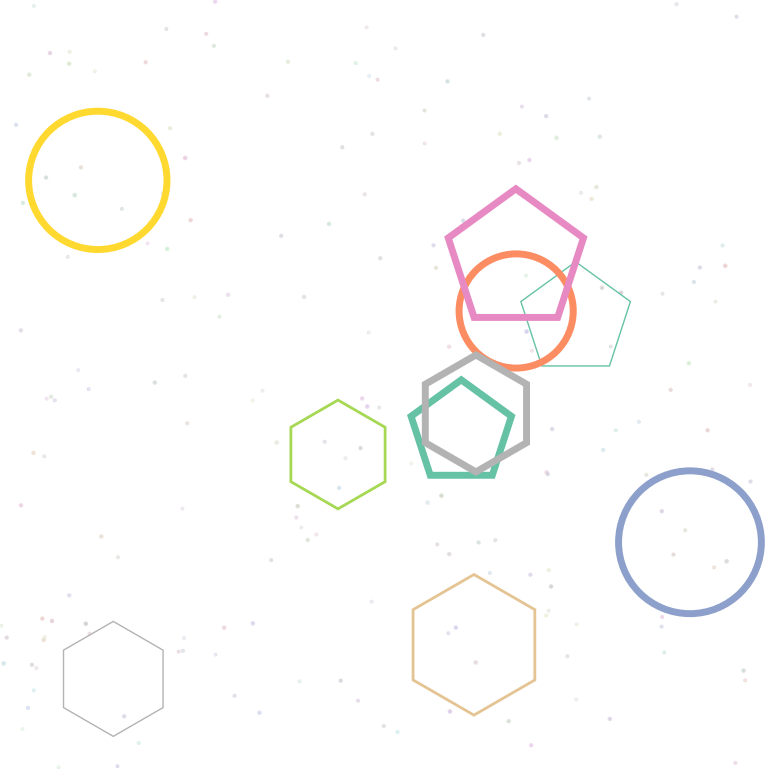[{"shape": "pentagon", "thickness": 0.5, "radius": 0.37, "center": [0.748, 0.585]}, {"shape": "pentagon", "thickness": 2.5, "radius": 0.34, "center": [0.599, 0.438]}, {"shape": "circle", "thickness": 2.5, "radius": 0.37, "center": [0.67, 0.596]}, {"shape": "circle", "thickness": 2.5, "radius": 0.46, "center": [0.896, 0.296]}, {"shape": "pentagon", "thickness": 2.5, "radius": 0.46, "center": [0.67, 0.662]}, {"shape": "hexagon", "thickness": 1, "radius": 0.35, "center": [0.439, 0.41]}, {"shape": "circle", "thickness": 2.5, "radius": 0.45, "center": [0.127, 0.766]}, {"shape": "hexagon", "thickness": 1, "radius": 0.46, "center": [0.616, 0.163]}, {"shape": "hexagon", "thickness": 0.5, "radius": 0.37, "center": [0.147, 0.118]}, {"shape": "hexagon", "thickness": 2.5, "radius": 0.38, "center": [0.618, 0.463]}]